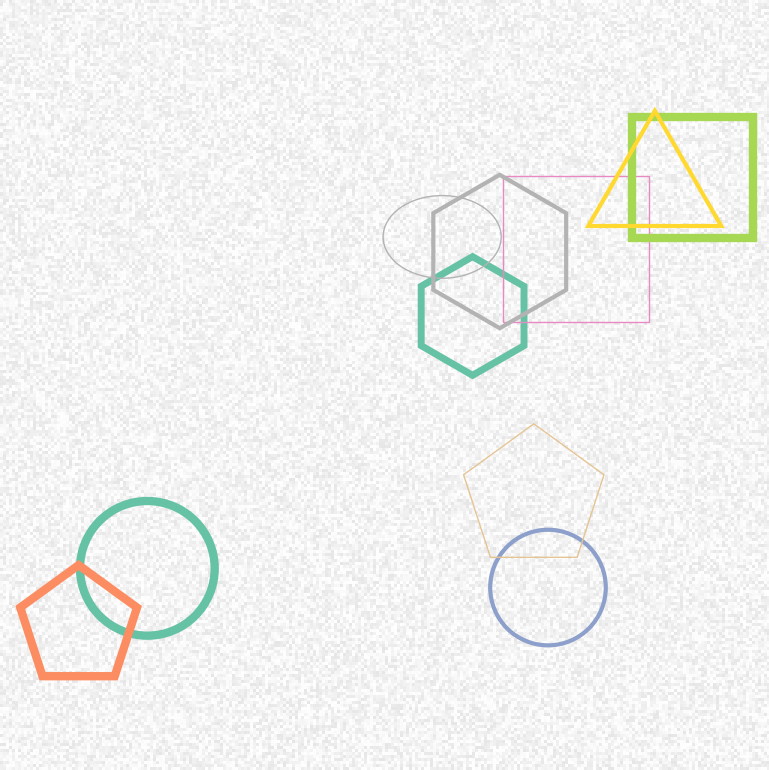[{"shape": "circle", "thickness": 3, "radius": 0.44, "center": [0.191, 0.262]}, {"shape": "hexagon", "thickness": 2.5, "radius": 0.39, "center": [0.614, 0.59]}, {"shape": "pentagon", "thickness": 3, "radius": 0.4, "center": [0.102, 0.186]}, {"shape": "circle", "thickness": 1.5, "radius": 0.38, "center": [0.712, 0.237]}, {"shape": "square", "thickness": 0.5, "radius": 0.47, "center": [0.748, 0.676]}, {"shape": "square", "thickness": 3, "radius": 0.39, "center": [0.899, 0.769]}, {"shape": "triangle", "thickness": 1.5, "radius": 0.5, "center": [0.85, 0.756]}, {"shape": "pentagon", "thickness": 0.5, "radius": 0.48, "center": [0.693, 0.354]}, {"shape": "oval", "thickness": 0.5, "radius": 0.38, "center": [0.574, 0.692]}, {"shape": "hexagon", "thickness": 1.5, "radius": 0.5, "center": [0.649, 0.673]}]